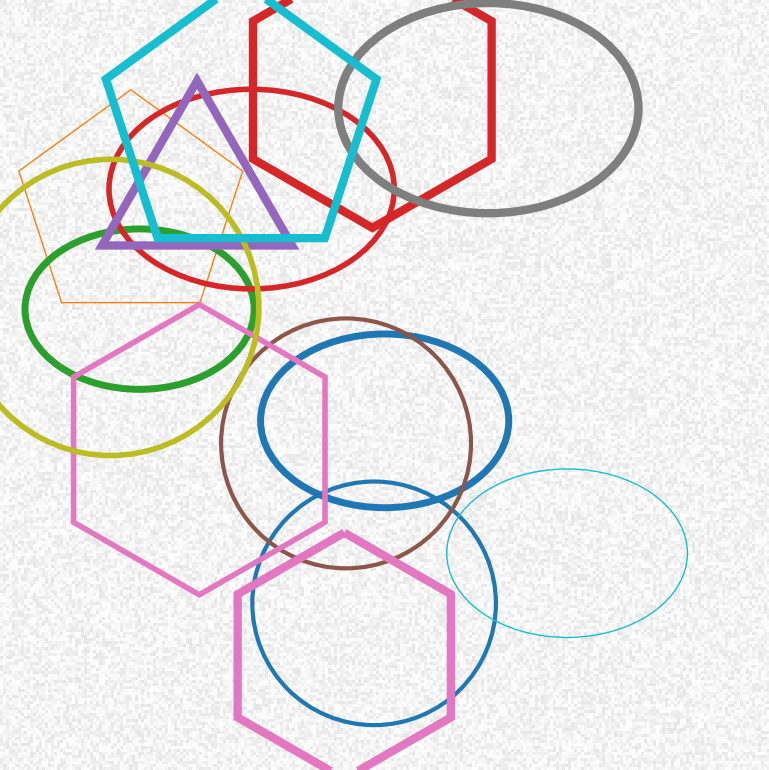[{"shape": "circle", "thickness": 1.5, "radius": 0.79, "center": [0.486, 0.216]}, {"shape": "oval", "thickness": 2.5, "radius": 0.81, "center": [0.5, 0.453]}, {"shape": "pentagon", "thickness": 0.5, "radius": 0.76, "center": [0.17, 0.731]}, {"shape": "oval", "thickness": 2.5, "radius": 0.74, "center": [0.181, 0.599]}, {"shape": "oval", "thickness": 2, "radius": 0.93, "center": [0.327, 0.754]}, {"shape": "hexagon", "thickness": 3, "radius": 0.89, "center": [0.483, 0.883]}, {"shape": "triangle", "thickness": 3, "radius": 0.71, "center": [0.256, 0.752]}, {"shape": "circle", "thickness": 1.5, "radius": 0.81, "center": [0.449, 0.424]}, {"shape": "hexagon", "thickness": 2, "radius": 0.94, "center": [0.259, 0.416]}, {"shape": "hexagon", "thickness": 3, "radius": 0.8, "center": [0.447, 0.148]}, {"shape": "oval", "thickness": 3, "radius": 0.97, "center": [0.634, 0.86]}, {"shape": "circle", "thickness": 2, "radius": 0.96, "center": [0.144, 0.601]}, {"shape": "oval", "thickness": 0.5, "radius": 0.78, "center": [0.736, 0.282]}, {"shape": "pentagon", "thickness": 3, "radius": 0.92, "center": [0.313, 0.84]}]